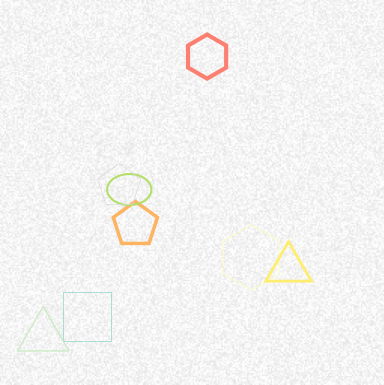[{"shape": "square", "thickness": 0.5, "radius": 0.32, "center": [0.226, 0.178]}, {"shape": "hexagon", "thickness": 0.5, "radius": 0.42, "center": [0.653, 0.331]}, {"shape": "hexagon", "thickness": 3, "radius": 0.29, "center": [0.538, 0.853]}, {"shape": "pentagon", "thickness": 2.5, "radius": 0.3, "center": [0.352, 0.417]}, {"shape": "oval", "thickness": 1.5, "radius": 0.29, "center": [0.336, 0.508]}, {"shape": "pentagon", "thickness": 0.5, "radius": 0.29, "center": [0.31, 0.516]}, {"shape": "triangle", "thickness": 1, "radius": 0.39, "center": [0.112, 0.127]}, {"shape": "triangle", "thickness": 2, "radius": 0.34, "center": [0.75, 0.304]}]